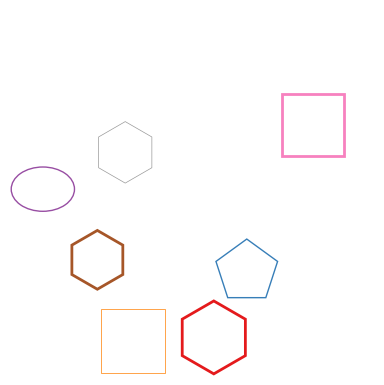[{"shape": "hexagon", "thickness": 2, "radius": 0.47, "center": [0.555, 0.124]}, {"shape": "pentagon", "thickness": 1, "radius": 0.42, "center": [0.641, 0.295]}, {"shape": "oval", "thickness": 1, "radius": 0.41, "center": [0.111, 0.509]}, {"shape": "square", "thickness": 0.5, "radius": 0.42, "center": [0.346, 0.114]}, {"shape": "hexagon", "thickness": 2, "radius": 0.38, "center": [0.253, 0.325]}, {"shape": "square", "thickness": 2, "radius": 0.4, "center": [0.812, 0.674]}, {"shape": "hexagon", "thickness": 0.5, "radius": 0.4, "center": [0.325, 0.604]}]